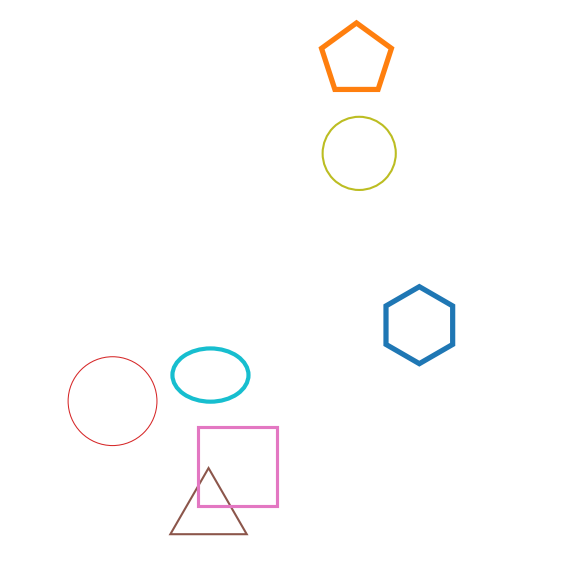[{"shape": "hexagon", "thickness": 2.5, "radius": 0.33, "center": [0.726, 0.436]}, {"shape": "pentagon", "thickness": 2.5, "radius": 0.32, "center": [0.617, 0.896]}, {"shape": "circle", "thickness": 0.5, "radius": 0.38, "center": [0.195, 0.304]}, {"shape": "triangle", "thickness": 1, "radius": 0.38, "center": [0.361, 0.112]}, {"shape": "square", "thickness": 1.5, "radius": 0.34, "center": [0.411, 0.191]}, {"shape": "circle", "thickness": 1, "radius": 0.32, "center": [0.622, 0.734]}, {"shape": "oval", "thickness": 2, "radius": 0.33, "center": [0.364, 0.35]}]